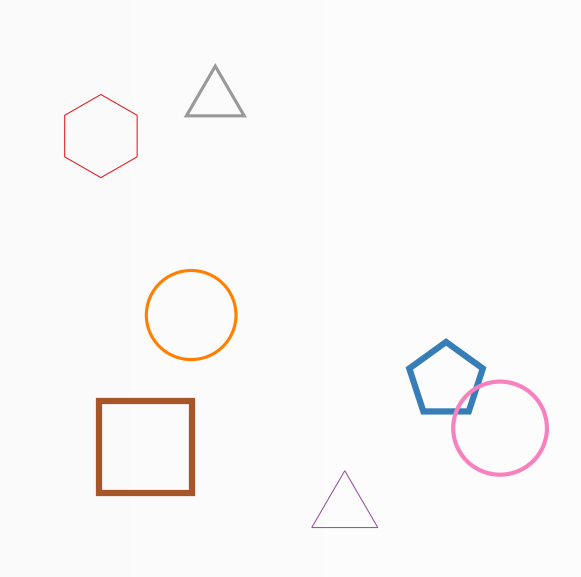[{"shape": "hexagon", "thickness": 0.5, "radius": 0.36, "center": [0.174, 0.764]}, {"shape": "pentagon", "thickness": 3, "radius": 0.33, "center": [0.767, 0.34]}, {"shape": "triangle", "thickness": 0.5, "radius": 0.33, "center": [0.593, 0.118]}, {"shape": "circle", "thickness": 1.5, "radius": 0.39, "center": [0.329, 0.454]}, {"shape": "square", "thickness": 3, "radius": 0.4, "center": [0.25, 0.226]}, {"shape": "circle", "thickness": 2, "radius": 0.4, "center": [0.86, 0.258]}, {"shape": "triangle", "thickness": 1.5, "radius": 0.29, "center": [0.37, 0.827]}]